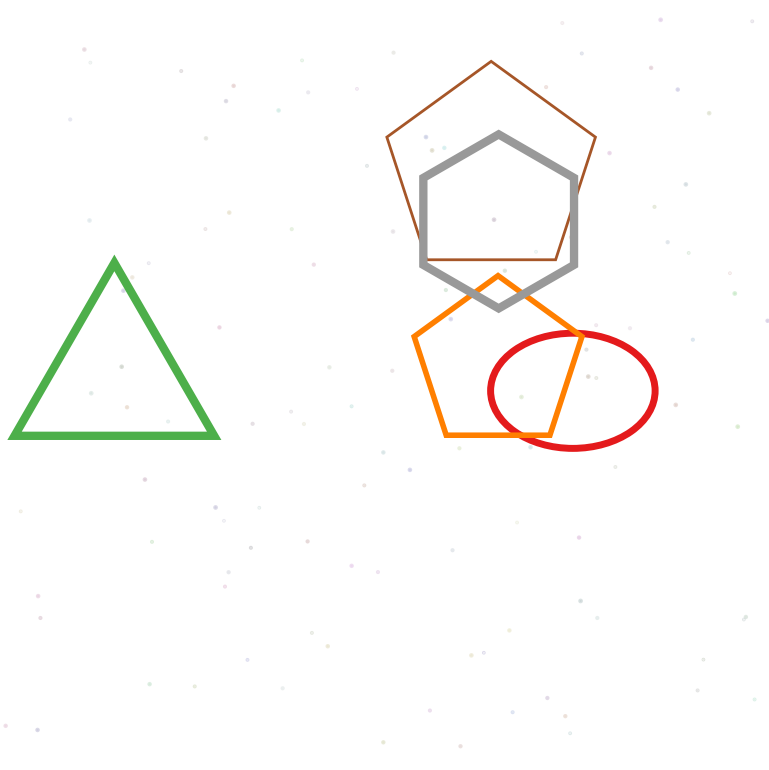[{"shape": "oval", "thickness": 2.5, "radius": 0.53, "center": [0.744, 0.492]}, {"shape": "triangle", "thickness": 3, "radius": 0.75, "center": [0.149, 0.509]}, {"shape": "pentagon", "thickness": 2, "radius": 0.57, "center": [0.647, 0.527]}, {"shape": "pentagon", "thickness": 1, "radius": 0.71, "center": [0.638, 0.778]}, {"shape": "hexagon", "thickness": 3, "radius": 0.56, "center": [0.648, 0.712]}]